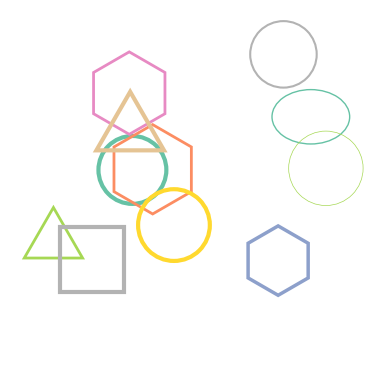[{"shape": "oval", "thickness": 1, "radius": 0.5, "center": [0.807, 0.697]}, {"shape": "circle", "thickness": 3, "radius": 0.44, "center": [0.344, 0.559]}, {"shape": "hexagon", "thickness": 2, "radius": 0.58, "center": [0.397, 0.56]}, {"shape": "hexagon", "thickness": 2.5, "radius": 0.45, "center": [0.722, 0.323]}, {"shape": "hexagon", "thickness": 2, "radius": 0.54, "center": [0.336, 0.758]}, {"shape": "circle", "thickness": 0.5, "radius": 0.48, "center": [0.846, 0.563]}, {"shape": "triangle", "thickness": 2, "radius": 0.44, "center": [0.139, 0.374]}, {"shape": "circle", "thickness": 3, "radius": 0.47, "center": [0.452, 0.415]}, {"shape": "triangle", "thickness": 3, "radius": 0.51, "center": [0.338, 0.66]}, {"shape": "square", "thickness": 3, "radius": 0.42, "center": [0.239, 0.326]}, {"shape": "circle", "thickness": 1.5, "radius": 0.43, "center": [0.736, 0.859]}]